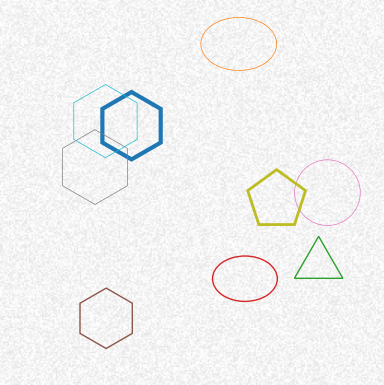[{"shape": "hexagon", "thickness": 3, "radius": 0.44, "center": [0.342, 0.673]}, {"shape": "oval", "thickness": 0.5, "radius": 0.49, "center": [0.62, 0.886]}, {"shape": "triangle", "thickness": 1, "radius": 0.36, "center": [0.828, 0.313]}, {"shape": "oval", "thickness": 1, "radius": 0.42, "center": [0.636, 0.276]}, {"shape": "hexagon", "thickness": 1, "radius": 0.39, "center": [0.276, 0.173]}, {"shape": "circle", "thickness": 0.5, "radius": 0.43, "center": [0.851, 0.5]}, {"shape": "hexagon", "thickness": 0.5, "radius": 0.49, "center": [0.247, 0.566]}, {"shape": "pentagon", "thickness": 2, "radius": 0.39, "center": [0.719, 0.481]}, {"shape": "hexagon", "thickness": 0.5, "radius": 0.48, "center": [0.274, 0.685]}]